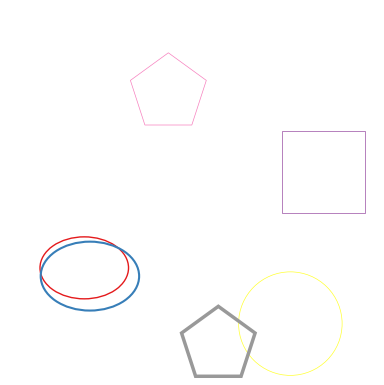[{"shape": "oval", "thickness": 1, "radius": 0.57, "center": [0.219, 0.304]}, {"shape": "oval", "thickness": 1.5, "radius": 0.64, "center": [0.234, 0.283]}, {"shape": "square", "thickness": 0.5, "radius": 0.54, "center": [0.84, 0.553]}, {"shape": "circle", "thickness": 0.5, "radius": 0.67, "center": [0.754, 0.159]}, {"shape": "pentagon", "thickness": 0.5, "radius": 0.52, "center": [0.437, 0.759]}, {"shape": "pentagon", "thickness": 2.5, "radius": 0.5, "center": [0.567, 0.104]}]